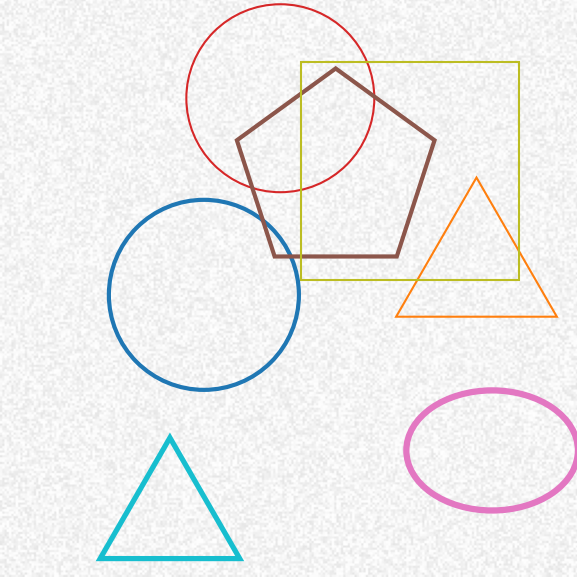[{"shape": "circle", "thickness": 2, "radius": 0.82, "center": [0.353, 0.489]}, {"shape": "triangle", "thickness": 1, "radius": 0.8, "center": [0.825, 0.531]}, {"shape": "circle", "thickness": 1, "radius": 0.81, "center": [0.485, 0.829]}, {"shape": "pentagon", "thickness": 2, "radius": 0.9, "center": [0.581, 0.701]}, {"shape": "oval", "thickness": 3, "radius": 0.74, "center": [0.852, 0.219]}, {"shape": "square", "thickness": 1, "radius": 0.94, "center": [0.71, 0.702]}, {"shape": "triangle", "thickness": 2.5, "radius": 0.7, "center": [0.294, 0.102]}]